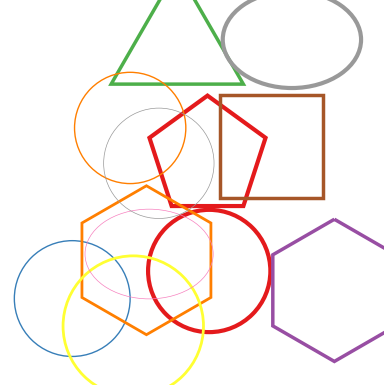[{"shape": "circle", "thickness": 3, "radius": 0.79, "center": [0.543, 0.296]}, {"shape": "pentagon", "thickness": 3, "radius": 0.79, "center": [0.539, 0.593]}, {"shape": "circle", "thickness": 1, "radius": 0.75, "center": [0.188, 0.225]}, {"shape": "triangle", "thickness": 2.5, "radius": 0.99, "center": [0.46, 0.881]}, {"shape": "hexagon", "thickness": 2.5, "radius": 0.92, "center": [0.869, 0.246]}, {"shape": "circle", "thickness": 1, "radius": 0.72, "center": [0.338, 0.668]}, {"shape": "hexagon", "thickness": 2, "radius": 0.97, "center": [0.38, 0.324]}, {"shape": "circle", "thickness": 2, "radius": 0.91, "center": [0.346, 0.153]}, {"shape": "square", "thickness": 2.5, "radius": 0.67, "center": [0.706, 0.619]}, {"shape": "oval", "thickness": 0.5, "radius": 0.83, "center": [0.387, 0.34]}, {"shape": "circle", "thickness": 0.5, "radius": 0.72, "center": [0.413, 0.576]}, {"shape": "oval", "thickness": 3, "radius": 0.9, "center": [0.758, 0.897]}]